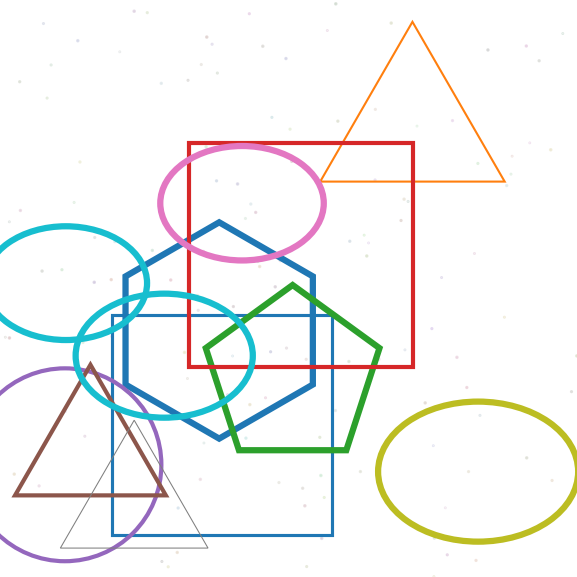[{"shape": "square", "thickness": 1.5, "radius": 0.95, "center": [0.385, 0.263]}, {"shape": "hexagon", "thickness": 3, "radius": 0.94, "center": [0.38, 0.427]}, {"shape": "triangle", "thickness": 1, "radius": 0.92, "center": [0.714, 0.777]}, {"shape": "pentagon", "thickness": 3, "radius": 0.79, "center": [0.507, 0.347]}, {"shape": "square", "thickness": 2, "radius": 0.97, "center": [0.522, 0.558]}, {"shape": "circle", "thickness": 2, "radius": 0.84, "center": [0.112, 0.194]}, {"shape": "triangle", "thickness": 2, "radius": 0.75, "center": [0.157, 0.217]}, {"shape": "oval", "thickness": 3, "radius": 0.71, "center": [0.419, 0.647]}, {"shape": "triangle", "thickness": 0.5, "radius": 0.74, "center": [0.232, 0.124]}, {"shape": "oval", "thickness": 3, "radius": 0.87, "center": [0.828, 0.182]}, {"shape": "oval", "thickness": 3, "radius": 0.77, "center": [0.284, 0.383]}, {"shape": "oval", "thickness": 3, "radius": 0.7, "center": [0.114, 0.509]}]